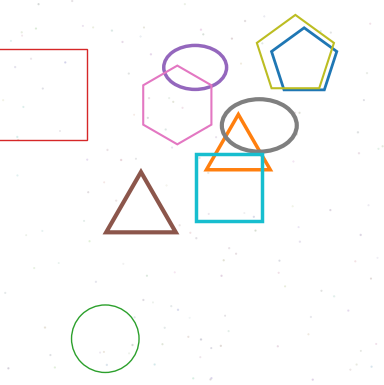[{"shape": "pentagon", "thickness": 2, "radius": 0.45, "center": [0.79, 0.839]}, {"shape": "triangle", "thickness": 2.5, "radius": 0.48, "center": [0.619, 0.607]}, {"shape": "circle", "thickness": 1, "radius": 0.44, "center": [0.273, 0.12]}, {"shape": "square", "thickness": 1, "radius": 0.59, "center": [0.109, 0.755]}, {"shape": "oval", "thickness": 2.5, "radius": 0.41, "center": [0.507, 0.825]}, {"shape": "triangle", "thickness": 3, "radius": 0.52, "center": [0.366, 0.449]}, {"shape": "hexagon", "thickness": 1.5, "radius": 0.51, "center": [0.461, 0.727]}, {"shape": "oval", "thickness": 3, "radius": 0.49, "center": [0.674, 0.674]}, {"shape": "pentagon", "thickness": 1.5, "radius": 0.53, "center": [0.767, 0.856]}, {"shape": "square", "thickness": 2.5, "radius": 0.43, "center": [0.594, 0.512]}]